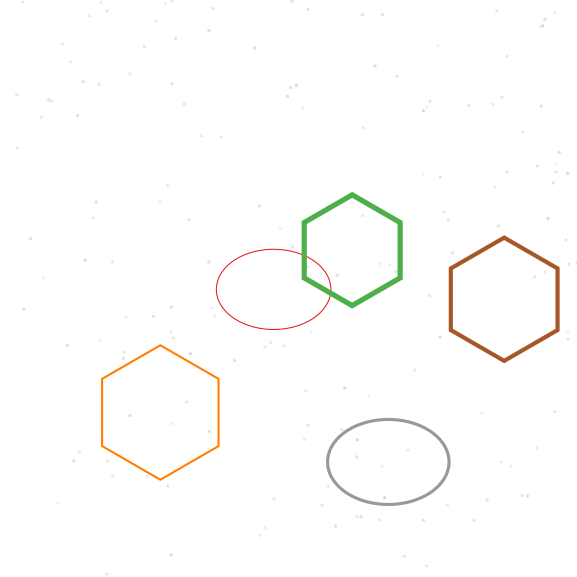[{"shape": "oval", "thickness": 0.5, "radius": 0.5, "center": [0.474, 0.498]}, {"shape": "hexagon", "thickness": 2.5, "radius": 0.48, "center": [0.61, 0.566]}, {"shape": "hexagon", "thickness": 1, "radius": 0.58, "center": [0.278, 0.285]}, {"shape": "hexagon", "thickness": 2, "radius": 0.53, "center": [0.873, 0.481]}, {"shape": "oval", "thickness": 1.5, "radius": 0.53, "center": [0.672, 0.199]}]